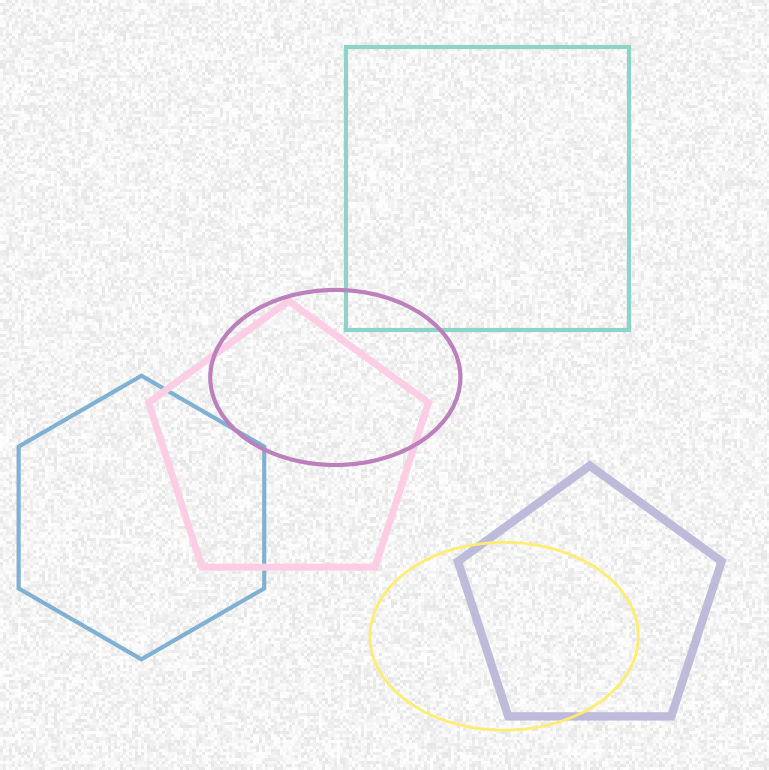[{"shape": "square", "thickness": 1.5, "radius": 0.92, "center": [0.633, 0.755]}, {"shape": "pentagon", "thickness": 3, "radius": 0.9, "center": [0.766, 0.215]}, {"shape": "hexagon", "thickness": 1.5, "radius": 0.92, "center": [0.184, 0.328]}, {"shape": "pentagon", "thickness": 2.5, "radius": 0.96, "center": [0.375, 0.418]}, {"shape": "oval", "thickness": 1.5, "radius": 0.81, "center": [0.435, 0.51]}, {"shape": "oval", "thickness": 1, "radius": 0.87, "center": [0.655, 0.174]}]